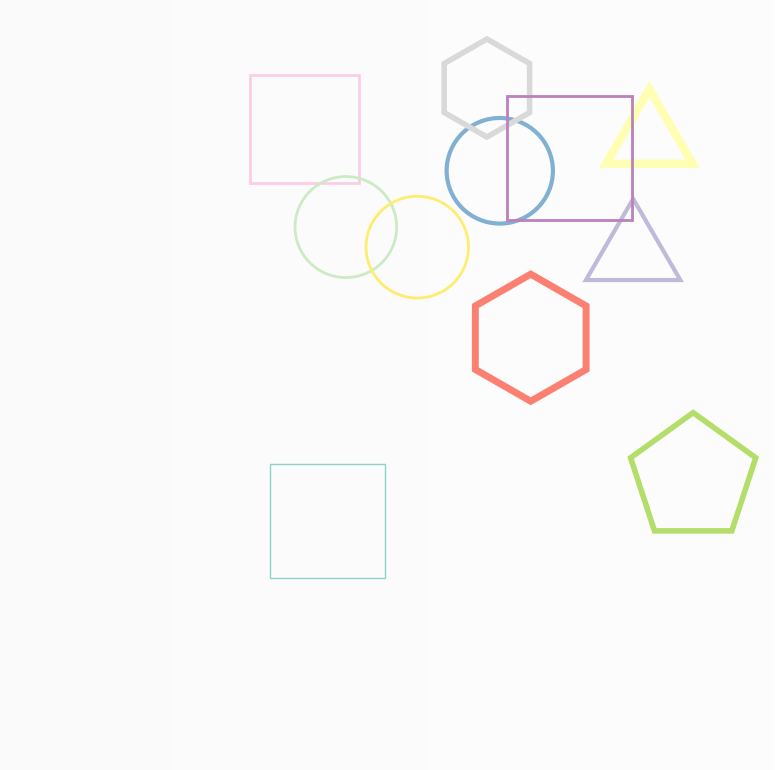[{"shape": "square", "thickness": 0.5, "radius": 0.37, "center": [0.423, 0.323]}, {"shape": "triangle", "thickness": 3, "radius": 0.32, "center": [0.838, 0.82]}, {"shape": "triangle", "thickness": 1.5, "radius": 0.35, "center": [0.817, 0.671]}, {"shape": "hexagon", "thickness": 2.5, "radius": 0.41, "center": [0.685, 0.561]}, {"shape": "circle", "thickness": 1.5, "radius": 0.34, "center": [0.645, 0.778]}, {"shape": "pentagon", "thickness": 2, "radius": 0.42, "center": [0.894, 0.379]}, {"shape": "square", "thickness": 1, "radius": 0.35, "center": [0.393, 0.832]}, {"shape": "hexagon", "thickness": 2, "radius": 0.32, "center": [0.628, 0.886]}, {"shape": "square", "thickness": 1, "radius": 0.4, "center": [0.735, 0.795]}, {"shape": "circle", "thickness": 1, "radius": 0.33, "center": [0.446, 0.705]}, {"shape": "circle", "thickness": 1, "radius": 0.33, "center": [0.538, 0.679]}]